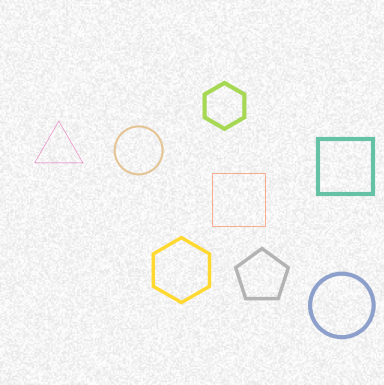[{"shape": "square", "thickness": 3, "radius": 0.36, "center": [0.898, 0.567]}, {"shape": "square", "thickness": 0.5, "radius": 0.34, "center": [0.619, 0.482]}, {"shape": "circle", "thickness": 3, "radius": 0.41, "center": [0.888, 0.207]}, {"shape": "triangle", "thickness": 0.5, "radius": 0.36, "center": [0.153, 0.613]}, {"shape": "hexagon", "thickness": 3, "radius": 0.3, "center": [0.583, 0.725]}, {"shape": "hexagon", "thickness": 2.5, "radius": 0.42, "center": [0.471, 0.298]}, {"shape": "circle", "thickness": 1.5, "radius": 0.31, "center": [0.36, 0.609]}, {"shape": "pentagon", "thickness": 2.5, "radius": 0.36, "center": [0.681, 0.283]}]